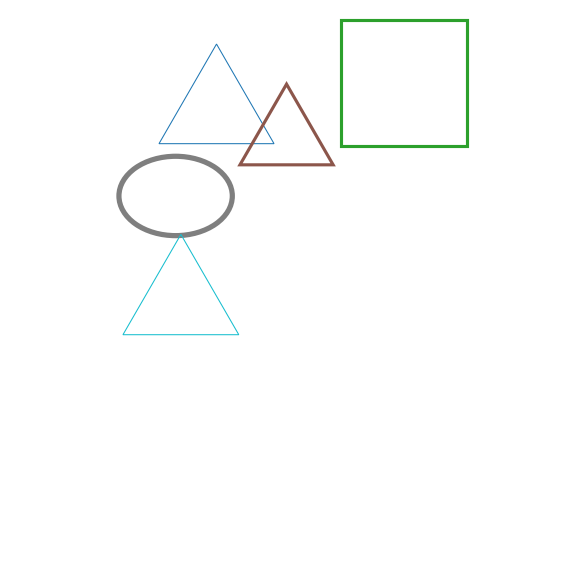[{"shape": "triangle", "thickness": 0.5, "radius": 0.57, "center": [0.375, 0.808]}, {"shape": "square", "thickness": 1.5, "radius": 0.54, "center": [0.699, 0.855]}, {"shape": "triangle", "thickness": 1.5, "radius": 0.47, "center": [0.496, 0.76]}, {"shape": "oval", "thickness": 2.5, "radius": 0.49, "center": [0.304, 0.66]}, {"shape": "triangle", "thickness": 0.5, "radius": 0.58, "center": [0.313, 0.477]}]